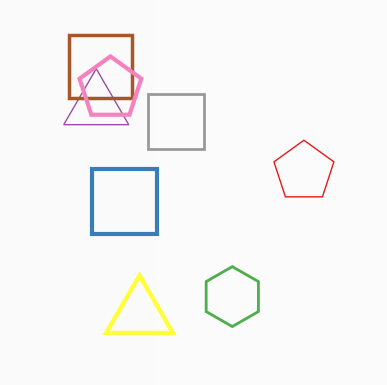[{"shape": "pentagon", "thickness": 1, "radius": 0.41, "center": [0.784, 0.554]}, {"shape": "square", "thickness": 3, "radius": 0.42, "center": [0.32, 0.476]}, {"shape": "hexagon", "thickness": 2, "radius": 0.39, "center": [0.599, 0.23]}, {"shape": "triangle", "thickness": 1, "radius": 0.48, "center": [0.248, 0.725]}, {"shape": "triangle", "thickness": 3, "radius": 0.5, "center": [0.36, 0.185]}, {"shape": "square", "thickness": 2.5, "radius": 0.41, "center": [0.26, 0.827]}, {"shape": "pentagon", "thickness": 3, "radius": 0.42, "center": [0.285, 0.77]}, {"shape": "square", "thickness": 2, "radius": 0.36, "center": [0.455, 0.684]}]